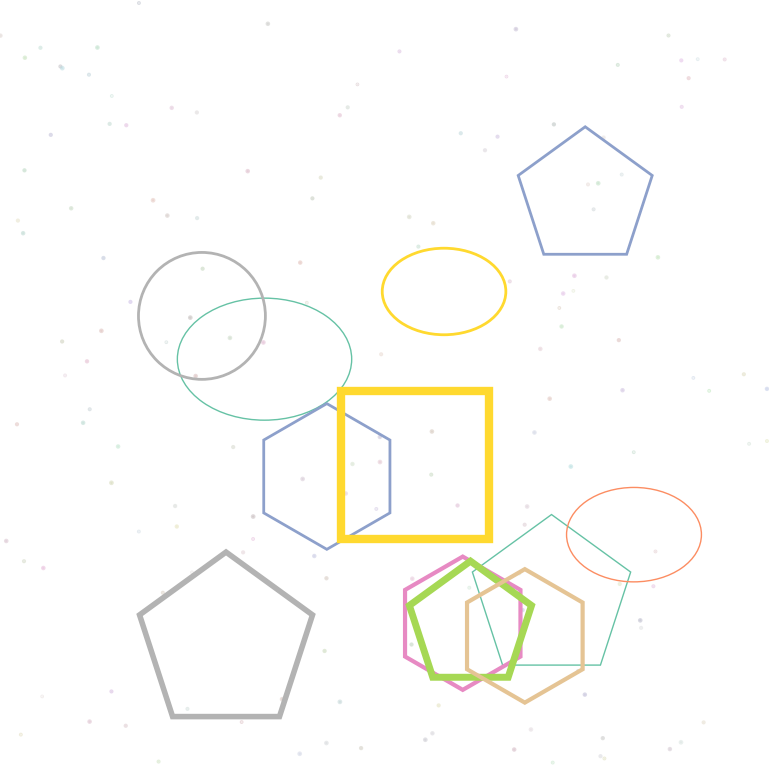[{"shape": "pentagon", "thickness": 0.5, "radius": 0.54, "center": [0.716, 0.224]}, {"shape": "oval", "thickness": 0.5, "radius": 0.57, "center": [0.344, 0.534]}, {"shape": "oval", "thickness": 0.5, "radius": 0.44, "center": [0.823, 0.306]}, {"shape": "pentagon", "thickness": 1, "radius": 0.46, "center": [0.76, 0.744]}, {"shape": "hexagon", "thickness": 1, "radius": 0.47, "center": [0.424, 0.381]}, {"shape": "hexagon", "thickness": 1.5, "radius": 0.43, "center": [0.601, 0.191]}, {"shape": "pentagon", "thickness": 2.5, "radius": 0.42, "center": [0.611, 0.188]}, {"shape": "oval", "thickness": 1, "radius": 0.4, "center": [0.577, 0.621]}, {"shape": "square", "thickness": 3, "radius": 0.48, "center": [0.539, 0.397]}, {"shape": "hexagon", "thickness": 1.5, "radius": 0.43, "center": [0.682, 0.174]}, {"shape": "circle", "thickness": 1, "radius": 0.41, "center": [0.262, 0.59]}, {"shape": "pentagon", "thickness": 2, "radius": 0.59, "center": [0.294, 0.165]}]